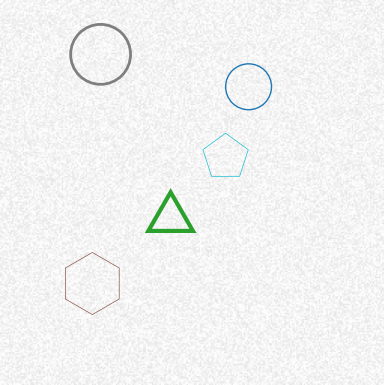[{"shape": "circle", "thickness": 1, "radius": 0.3, "center": [0.646, 0.775]}, {"shape": "triangle", "thickness": 3, "radius": 0.33, "center": [0.443, 0.434]}, {"shape": "hexagon", "thickness": 0.5, "radius": 0.4, "center": [0.24, 0.264]}, {"shape": "circle", "thickness": 2, "radius": 0.39, "center": [0.261, 0.859]}, {"shape": "pentagon", "thickness": 0.5, "radius": 0.31, "center": [0.586, 0.592]}]